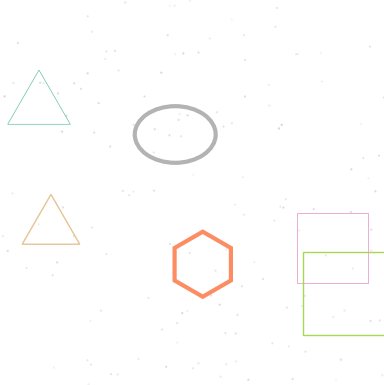[{"shape": "triangle", "thickness": 0.5, "radius": 0.47, "center": [0.101, 0.724]}, {"shape": "hexagon", "thickness": 3, "radius": 0.42, "center": [0.527, 0.314]}, {"shape": "square", "thickness": 0.5, "radius": 0.46, "center": [0.864, 0.356]}, {"shape": "square", "thickness": 1, "radius": 0.53, "center": [0.895, 0.238]}, {"shape": "triangle", "thickness": 1, "radius": 0.43, "center": [0.132, 0.409]}, {"shape": "oval", "thickness": 3, "radius": 0.53, "center": [0.455, 0.651]}]